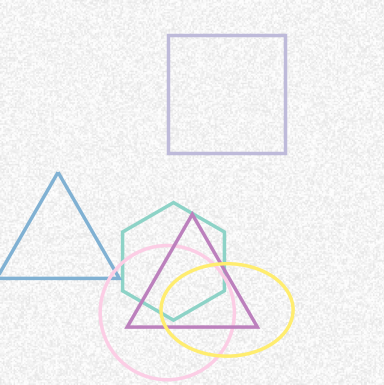[{"shape": "hexagon", "thickness": 2.5, "radius": 0.76, "center": [0.451, 0.321]}, {"shape": "square", "thickness": 2.5, "radius": 0.76, "center": [0.588, 0.755]}, {"shape": "triangle", "thickness": 2.5, "radius": 0.92, "center": [0.151, 0.369]}, {"shape": "circle", "thickness": 2.5, "radius": 0.87, "center": [0.434, 0.188]}, {"shape": "triangle", "thickness": 2.5, "radius": 0.98, "center": [0.499, 0.248]}, {"shape": "oval", "thickness": 2.5, "radius": 0.86, "center": [0.59, 0.195]}]